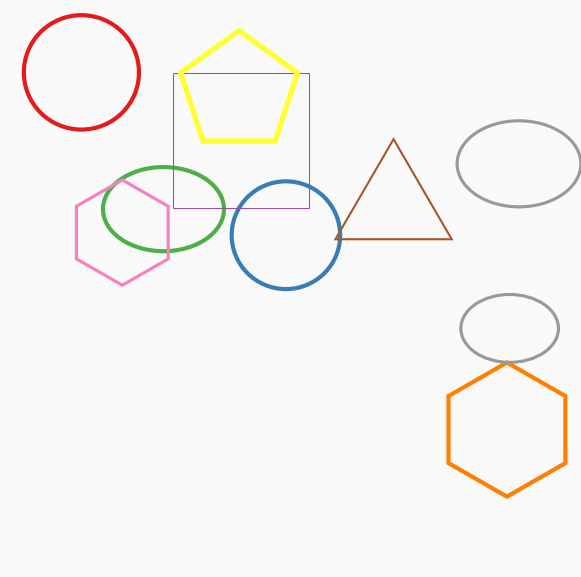[{"shape": "circle", "thickness": 2, "radius": 0.5, "center": [0.14, 0.874]}, {"shape": "circle", "thickness": 2, "radius": 0.47, "center": [0.492, 0.592]}, {"shape": "oval", "thickness": 2, "radius": 0.52, "center": [0.281, 0.637]}, {"shape": "square", "thickness": 0.5, "radius": 0.59, "center": [0.414, 0.756]}, {"shape": "hexagon", "thickness": 2, "radius": 0.58, "center": [0.872, 0.255]}, {"shape": "pentagon", "thickness": 2.5, "radius": 0.53, "center": [0.411, 0.84]}, {"shape": "triangle", "thickness": 1, "radius": 0.58, "center": [0.677, 0.643]}, {"shape": "hexagon", "thickness": 1.5, "radius": 0.46, "center": [0.21, 0.596]}, {"shape": "oval", "thickness": 1.5, "radius": 0.53, "center": [0.893, 0.715]}, {"shape": "oval", "thickness": 1.5, "radius": 0.42, "center": [0.877, 0.43]}]